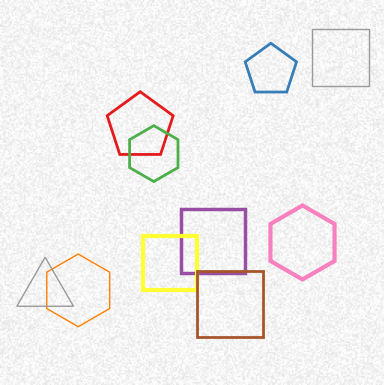[{"shape": "pentagon", "thickness": 2, "radius": 0.45, "center": [0.364, 0.672]}, {"shape": "pentagon", "thickness": 2, "radius": 0.35, "center": [0.704, 0.818]}, {"shape": "hexagon", "thickness": 2, "radius": 0.36, "center": [0.399, 0.601]}, {"shape": "square", "thickness": 2.5, "radius": 0.42, "center": [0.553, 0.374]}, {"shape": "hexagon", "thickness": 1, "radius": 0.47, "center": [0.203, 0.246]}, {"shape": "square", "thickness": 3, "radius": 0.35, "center": [0.442, 0.318]}, {"shape": "square", "thickness": 2, "radius": 0.43, "center": [0.598, 0.21]}, {"shape": "hexagon", "thickness": 3, "radius": 0.48, "center": [0.786, 0.37]}, {"shape": "triangle", "thickness": 1, "radius": 0.42, "center": [0.117, 0.247]}, {"shape": "square", "thickness": 1, "radius": 0.37, "center": [0.884, 0.851]}]